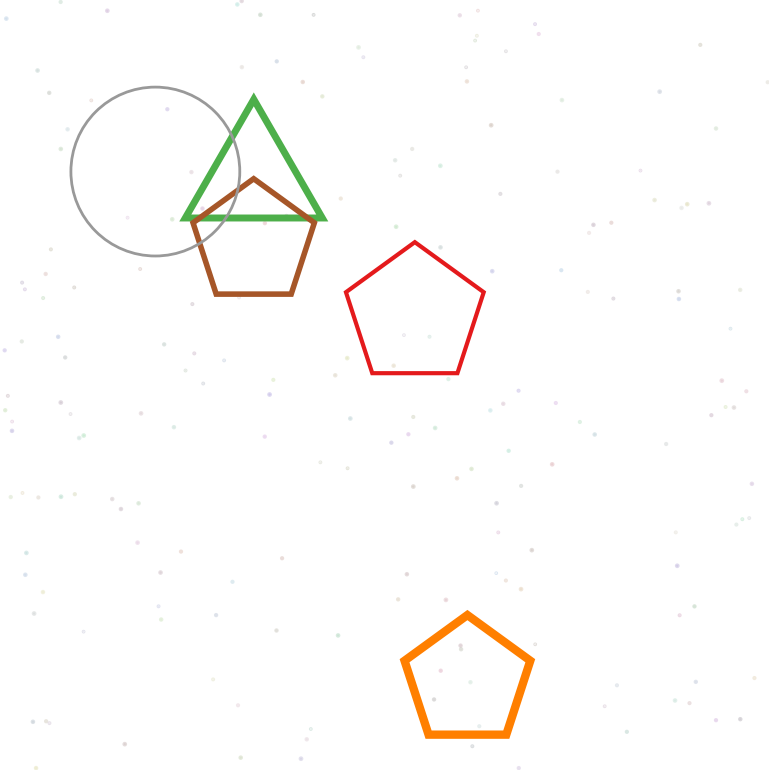[{"shape": "pentagon", "thickness": 1.5, "radius": 0.47, "center": [0.539, 0.591]}, {"shape": "triangle", "thickness": 2.5, "radius": 0.51, "center": [0.33, 0.768]}, {"shape": "pentagon", "thickness": 3, "radius": 0.43, "center": [0.607, 0.115]}, {"shape": "pentagon", "thickness": 2, "radius": 0.41, "center": [0.329, 0.685]}, {"shape": "circle", "thickness": 1, "radius": 0.55, "center": [0.202, 0.777]}]